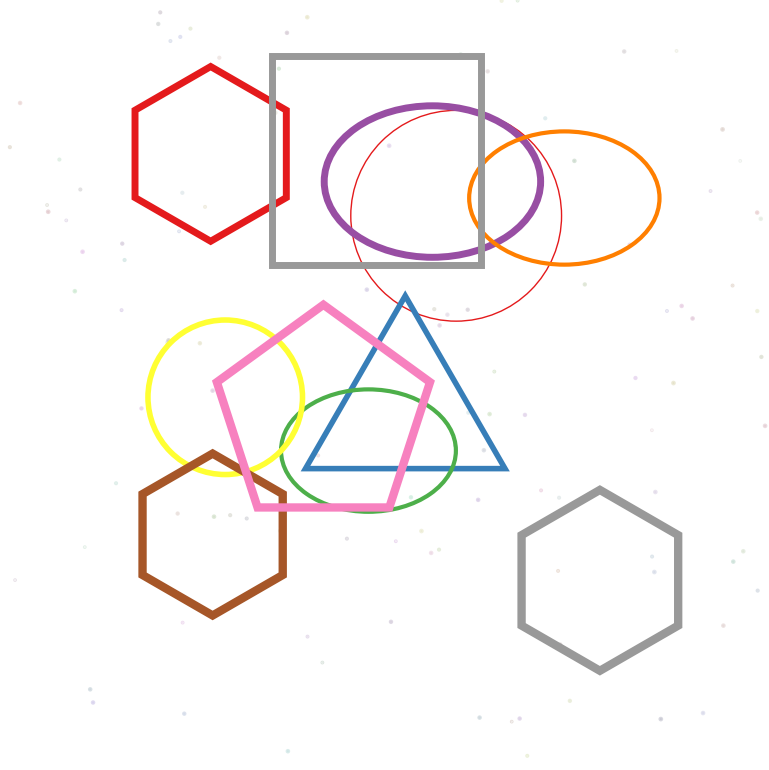[{"shape": "circle", "thickness": 0.5, "radius": 0.68, "center": [0.592, 0.72]}, {"shape": "hexagon", "thickness": 2.5, "radius": 0.57, "center": [0.274, 0.8]}, {"shape": "triangle", "thickness": 2, "radius": 0.75, "center": [0.526, 0.466]}, {"shape": "oval", "thickness": 1.5, "radius": 0.57, "center": [0.479, 0.415]}, {"shape": "oval", "thickness": 2.5, "radius": 0.7, "center": [0.562, 0.764]}, {"shape": "oval", "thickness": 1.5, "radius": 0.62, "center": [0.733, 0.743]}, {"shape": "circle", "thickness": 2, "radius": 0.5, "center": [0.293, 0.484]}, {"shape": "hexagon", "thickness": 3, "radius": 0.53, "center": [0.276, 0.306]}, {"shape": "pentagon", "thickness": 3, "radius": 0.73, "center": [0.42, 0.459]}, {"shape": "square", "thickness": 2.5, "radius": 0.68, "center": [0.489, 0.791]}, {"shape": "hexagon", "thickness": 3, "radius": 0.59, "center": [0.779, 0.246]}]